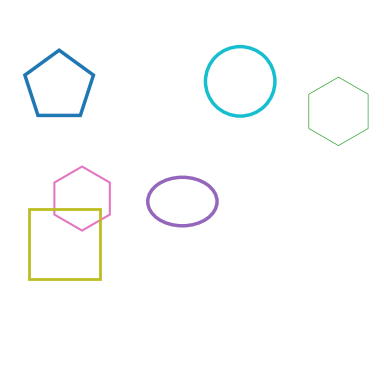[{"shape": "pentagon", "thickness": 2.5, "radius": 0.47, "center": [0.154, 0.776]}, {"shape": "hexagon", "thickness": 0.5, "radius": 0.44, "center": [0.879, 0.711]}, {"shape": "oval", "thickness": 2.5, "radius": 0.45, "center": [0.474, 0.477]}, {"shape": "hexagon", "thickness": 1.5, "radius": 0.42, "center": [0.213, 0.484]}, {"shape": "square", "thickness": 2, "radius": 0.46, "center": [0.168, 0.367]}, {"shape": "circle", "thickness": 2.5, "radius": 0.45, "center": [0.624, 0.789]}]